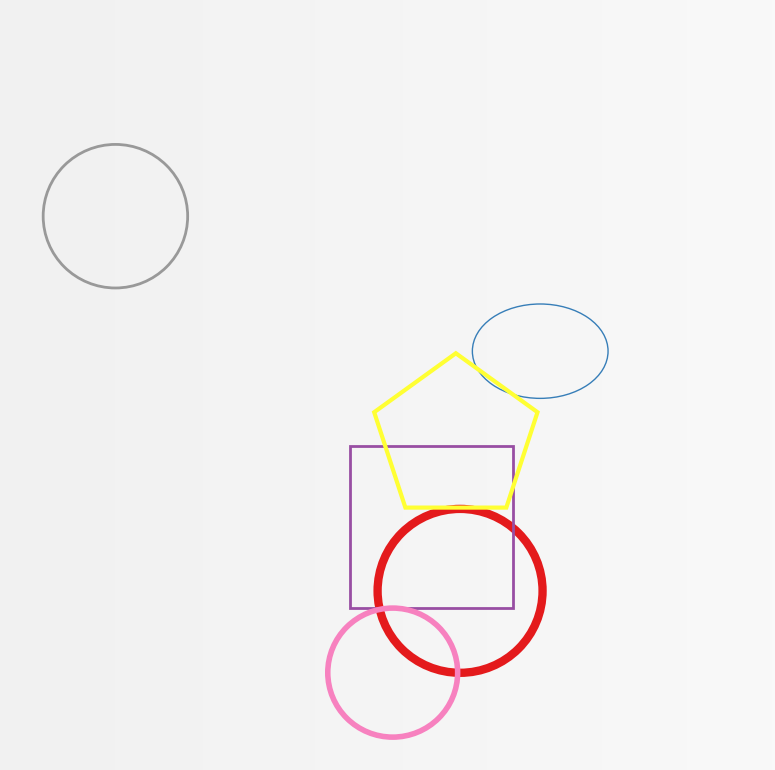[{"shape": "circle", "thickness": 3, "radius": 0.53, "center": [0.594, 0.233]}, {"shape": "oval", "thickness": 0.5, "radius": 0.44, "center": [0.697, 0.544]}, {"shape": "square", "thickness": 1, "radius": 0.53, "center": [0.556, 0.315]}, {"shape": "pentagon", "thickness": 1.5, "radius": 0.55, "center": [0.588, 0.43]}, {"shape": "circle", "thickness": 2, "radius": 0.42, "center": [0.507, 0.126]}, {"shape": "circle", "thickness": 1, "radius": 0.47, "center": [0.149, 0.719]}]